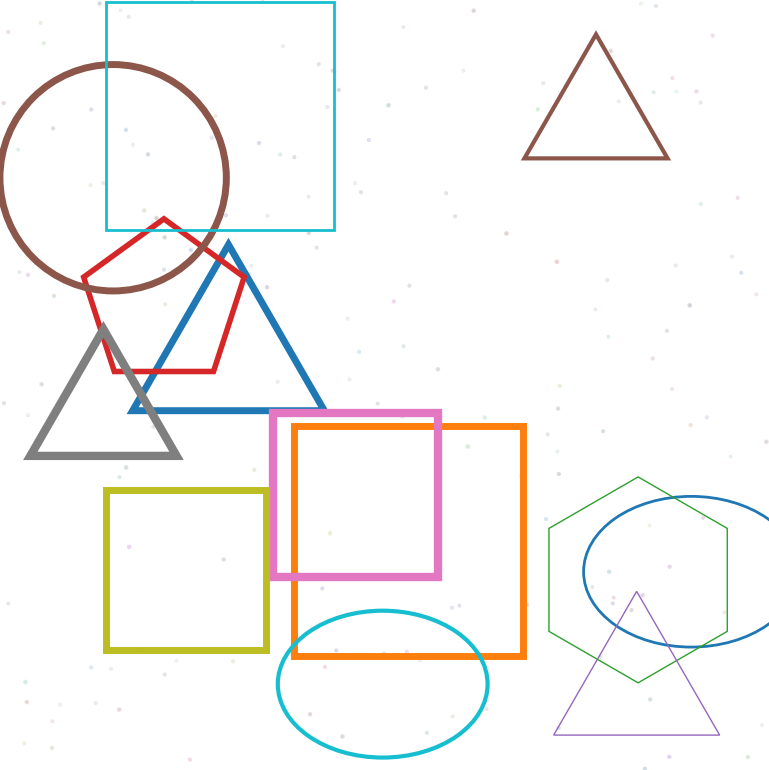[{"shape": "oval", "thickness": 1, "radius": 0.7, "center": [0.898, 0.258]}, {"shape": "triangle", "thickness": 2.5, "radius": 0.72, "center": [0.297, 0.539]}, {"shape": "square", "thickness": 2.5, "radius": 0.74, "center": [0.53, 0.298]}, {"shape": "hexagon", "thickness": 0.5, "radius": 0.67, "center": [0.829, 0.247]}, {"shape": "pentagon", "thickness": 2, "radius": 0.55, "center": [0.213, 0.606]}, {"shape": "triangle", "thickness": 0.5, "radius": 0.62, "center": [0.827, 0.108]}, {"shape": "circle", "thickness": 2.5, "radius": 0.74, "center": [0.147, 0.769]}, {"shape": "triangle", "thickness": 1.5, "radius": 0.54, "center": [0.774, 0.848]}, {"shape": "square", "thickness": 3, "radius": 0.54, "center": [0.462, 0.357]}, {"shape": "triangle", "thickness": 3, "radius": 0.55, "center": [0.134, 0.463]}, {"shape": "square", "thickness": 2.5, "radius": 0.52, "center": [0.242, 0.26]}, {"shape": "square", "thickness": 1, "radius": 0.74, "center": [0.286, 0.85]}, {"shape": "oval", "thickness": 1.5, "radius": 0.68, "center": [0.497, 0.112]}]